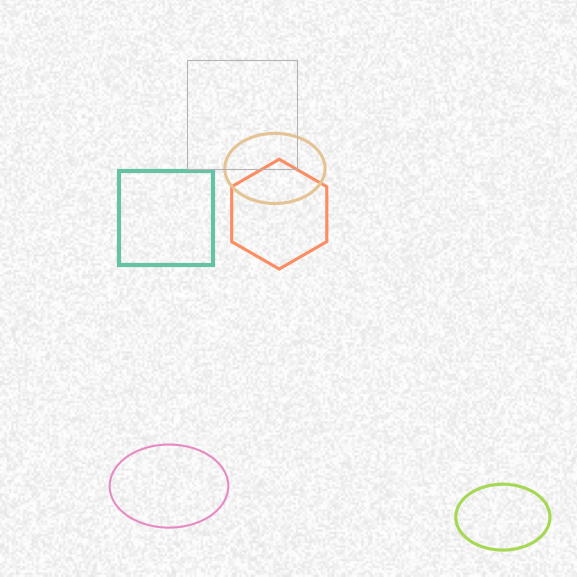[{"shape": "square", "thickness": 2, "radius": 0.41, "center": [0.287, 0.621]}, {"shape": "hexagon", "thickness": 1.5, "radius": 0.48, "center": [0.484, 0.628]}, {"shape": "oval", "thickness": 1, "radius": 0.51, "center": [0.293, 0.157]}, {"shape": "oval", "thickness": 1.5, "radius": 0.41, "center": [0.871, 0.104]}, {"shape": "oval", "thickness": 1.5, "radius": 0.43, "center": [0.476, 0.707]}, {"shape": "square", "thickness": 0.5, "radius": 0.47, "center": [0.419, 0.8]}]